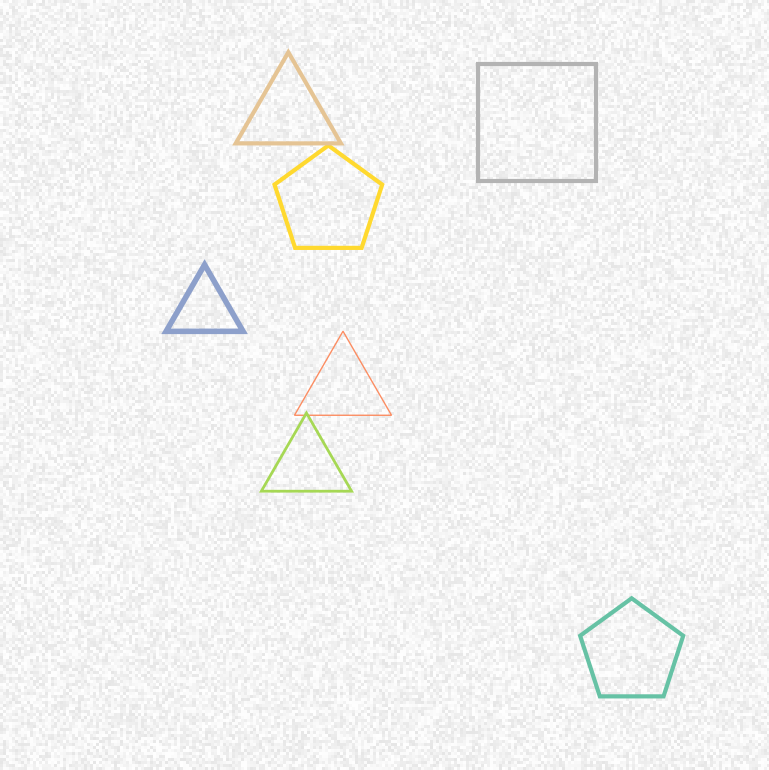[{"shape": "pentagon", "thickness": 1.5, "radius": 0.35, "center": [0.82, 0.153]}, {"shape": "triangle", "thickness": 0.5, "radius": 0.36, "center": [0.445, 0.497]}, {"shape": "triangle", "thickness": 2, "radius": 0.29, "center": [0.266, 0.599]}, {"shape": "triangle", "thickness": 1, "radius": 0.34, "center": [0.398, 0.396]}, {"shape": "pentagon", "thickness": 1.5, "radius": 0.37, "center": [0.426, 0.738]}, {"shape": "triangle", "thickness": 1.5, "radius": 0.39, "center": [0.374, 0.853]}, {"shape": "square", "thickness": 1.5, "radius": 0.38, "center": [0.697, 0.841]}]